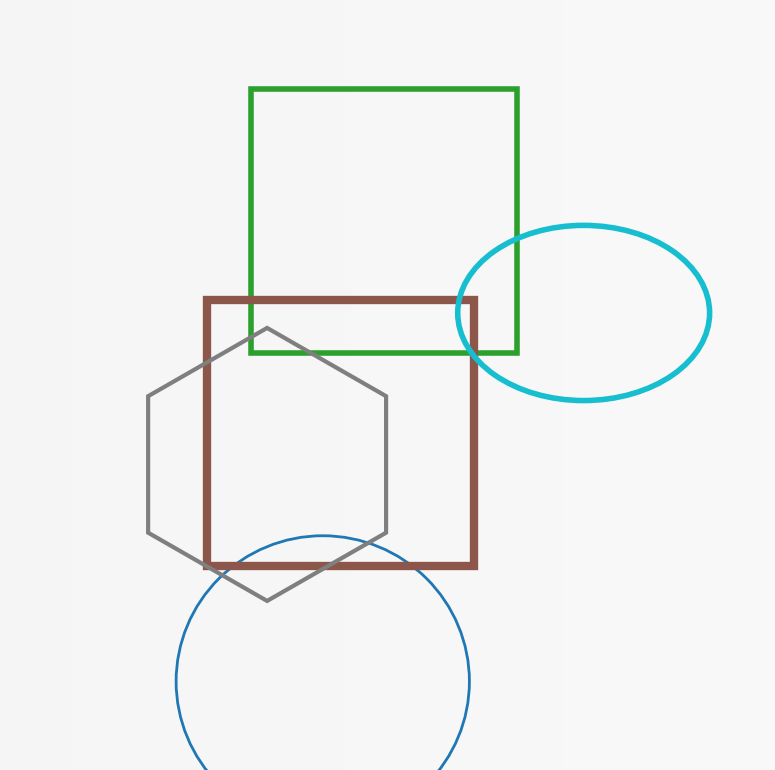[{"shape": "circle", "thickness": 1, "radius": 0.95, "center": [0.416, 0.115]}, {"shape": "square", "thickness": 2, "radius": 0.86, "center": [0.496, 0.714]}, {"shape": "square", "thickness": 3, "radius": 0.86, "center": [0.44, 0.438]}, {"shape": "hexagon", "thickness": 1.5, "radius": 0.89, "center": [0.345, 0.397]}, {"shape": "oval", "thickness": 2, "radius": 0.81, "center": [0.753, 0.594]}]